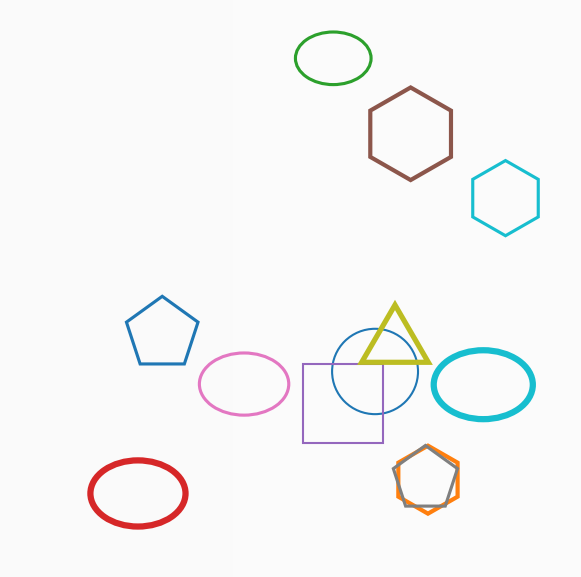[{"shape": "circle", "thickness": 1, "radius": 0.37, "center": [0.645, 0.356]}, {"shape": "pentagon", "thickness": 1.5, "radius": 0.32, "center": [0.279, 0.421]}, {"shape": "hexagon", "thickness": 2, "radius": 0.29, "center": [0.736, 0.169]}, {"shape": "oval", "thickness": 1.5, "radius": 0.33, "center": [0.573, 0.898]}, {"shape": "oval", "thickness": 3, "radius": 0.41, "center": [0.237, 0.145]}, {"shape": "square", "thickness": 1, "radius": 0.34, "center": [0.59, 0.301]}, {"shape": "hexagon", "thickness": 2, "radius": 0.4, "center": [0.706, 0.768]}, {"shape": "oval", "thickness": 1.5, "radius": 0.38, "center": [0.42, 0.334]}, {"shape": "pentagon", "thickness": 1.5, "radius": 0.29, "center": [0.732, 0.17]}, {"shape": "triangle", "thickness": 2.5, "radius": 0.33, "center": [0.68, 0.405]}, {"shape": "hexagon", "thickness": 1.5, "radius": 0.33, "center": [0.87, 0.656]}, {"shape": "oval", "thickness": 3, "radius": 0.43, "center": [0.831, 0.333]}]